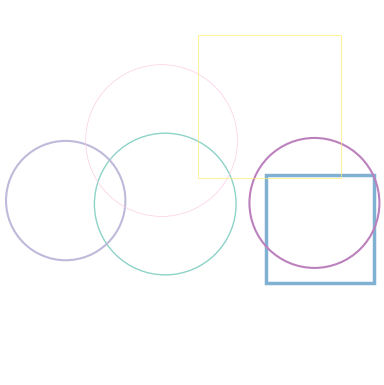[{"shape": "circle", "thickness": 1, "radius": 0.92, "center": [0.429, 0.47]}, {"shape": "circle", "thickness": 1.5, "radius": 0.78, "center": [0.171, 0.479]}, {"shape": "square", "thickness": 2.5, "radius": 0.7, "center": [0.83, 0.405]}, {"shape": "circle", "thickness": 0.5, "radius": 0.99, "center": [0.42, 0.635]}, {"shape": "circle", "thickness": 1.5, "radius": 0.84, "center": [0.817, 0.473]}, {"shape": "square", "thickness": 0.5, "radius": 0.93, "center": [0.699, 0.723]}]